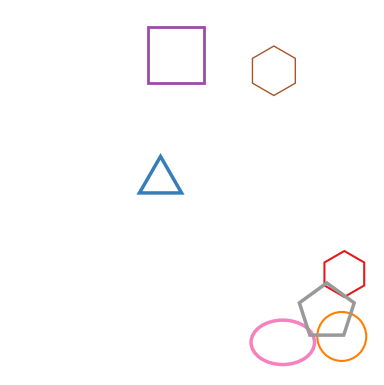[{"shape": "hexagon", "thickness": 1.5, "radius": 0.3, "center": [0.894, 0.288]}, {"shape": "triangle", "thickness": 2.5, "radius": 0.32, "center": [0.417, 0.53]}, {"shape": "square", "thickness": 2, "radius": 0.36, "center": [0.457, 0.857]}, {"shape": "circle", "thickness": 1.5, "radius": 0.32, "center": [0.888, 0.126]}, {"shape": "hexagon", "thickness": 1, "radius": 0.32, "center": [0.711, 0.816]}, {"shape": "oval", "thickness": 2.5, "radius": 0.41, "center": [0.734, 0.111]}, {"shape": "pentagon", "thickness": 2.5, "radius": 0.37, "center": [0.849, 0.19]}]